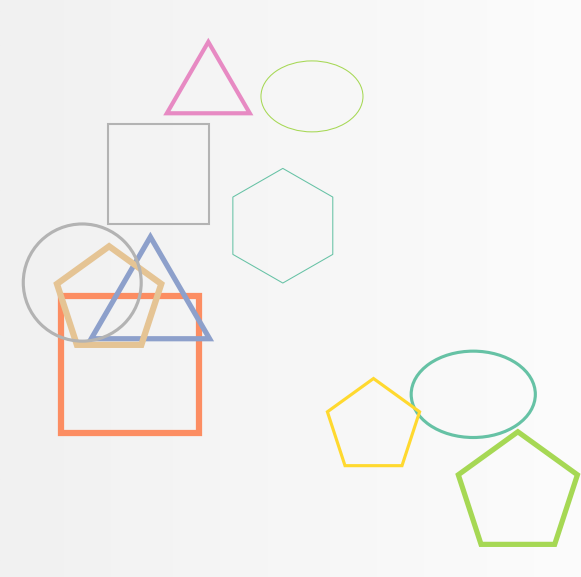[{"shape": "oval", "thickness": 1.5, "radius": 0.53, "center": [0.814, 0.316]}, {"shape": "hexagon", "thickness": 0.5, "radius": 0.5, "center": [0.487, 0.608]}, {"shape": "square", "thickness": 3, "radius": 0.59, "center": [0.223, 0.368]}, {"shape": "triangle", "thickness": 2.5, "radius": 0.59, "center": [0.259, 0.471]}, {"shape": "triangle", "thickness": 2, "radius": 0.41, "center": [0.358, 0.844]}, {"shape": "pentagon", "thickness": 2.5, "radius": 0.54, "center": [0.891, 0.144]}, {"shape": "oval", "thickness": 0.5, "radius": 0.44, "center": [0.537, 0.832]}, {"shape": "pentagon", "thickness": 1.5, "radius": 0.42, "center": [0.643, 0.26]}, {"shape": "pentagon", "thickness": 3, "radius": 0.47, "center": [0.188, 0.478]}, {"shape": "square", "thickness": 1, "radius": 0.43, "center": [0.273, 0.698]}, {"shape": "circle", "thickness": 1.5, "radius": 0.51, "center": [0.141, 0.51]}]